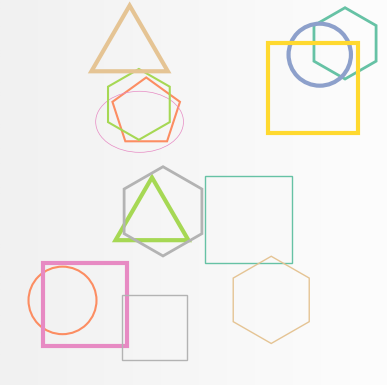[{"shape": "hexagon", "thickness": 2, "radius": 0.46, "center": [0.89, 0.887]}, {"shape": "square", "thickness": 1, "radius": 0.57, "center": [0.641, 0.43]}, {"shape": "circle", "thickness": 1.5, "radius": 0.44, "center": [0.161, 0.22]}, {"shape": "pentagon", "thickness": 1.5, "radius": 0.46, "center": [0.377, 0.707]}, {"shape": "circle", "thickness": 3, "radius": 0.4, "center": [0.825, 0.858]}, {"shape": "square", "thickness": 3, "radius": 0.54, "center": [0.219, 0.209]}, {"shape": "oval", "thickness": 0.5, "radius": 0.57, "center": [0.36, 0.684]}, {"shape": "triangle", "thickness": 3, "radius": 0.54, "center": [0.392, 0.43]}, {"shape": "hexagon", "thickness": 1.5, "radius": 0.46, "center": [0.358, 0.729]}, {"shape": "square", "thickness": 3, "radius": 0.58, "center": [0.808, 0.772]}, {"shape": "triangle", "thickness": 3, "radius": 0.57, "center": [0.335, 0.872]}, {"shape": "hexagon", "thickness": 1, "radius": 0.57, "center": [0.7, 0.221]}, {"shape": "square", "thickness": 1, "radius": 0.42, "center": [0.398, 0.15]}, {"shape": "hexagon", "thickness": 2, "radius": 0.58, "center": [0.421, 0.451]}]